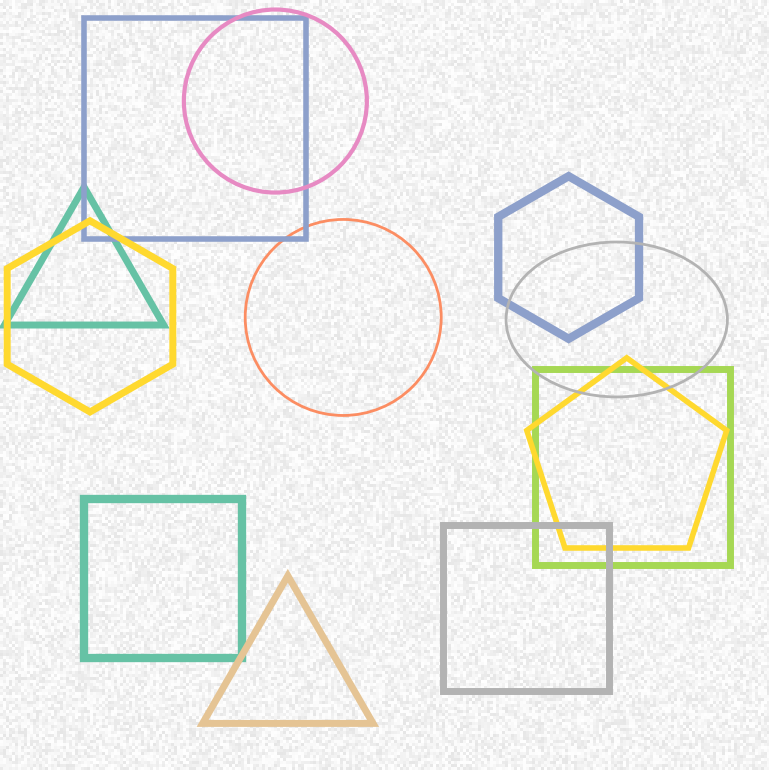[{"shape": "square", "thickness": 3, "radius": 0.52, "center": [0.212, 0.248]}, {"shape": "triangle", "thickness": 2.5, "radius": 0.6, "center": [0.109, 0.638]}, {"shape": "circle", "thickness": 1, "radius": 0.64, "center": [0.446, 0.588]}, {"shape": "hexagon", "thickness": 3, "radius": 0.53, "center": [0.738, 0.666]}, {"shape": "square", "thickness": 2, "radius": 0.72, "center": [0.253, 0.833]}, {"shape": "circle", "thickness": 1.5, "radius": 0.59, "center": [0.358, 0.869]}, {"shape": "square", "thickness": 2.5, "radius": 0.63, "center": [0.821, 0.393]}, {"shape": "hexagon", "thickness": 2.5, "radius": 0.62, "center": [0.117, 0.589]}, {"shape": "pentagon", "thickness": 2, "radius": 0.68, "center": [0.814, 0.399]}, {"shape": "triangle", "thickness": 2.5, "radius": 0.64, "center": [0.374, 0.124]}, {"shape": "oval", "thickness": 1, "radius": 0.72, "center": [0.801, 0.585]}, {"shape": "square", "thickness": 2.5, "radius": 0.54, "center": [0.683, 0.211]}]